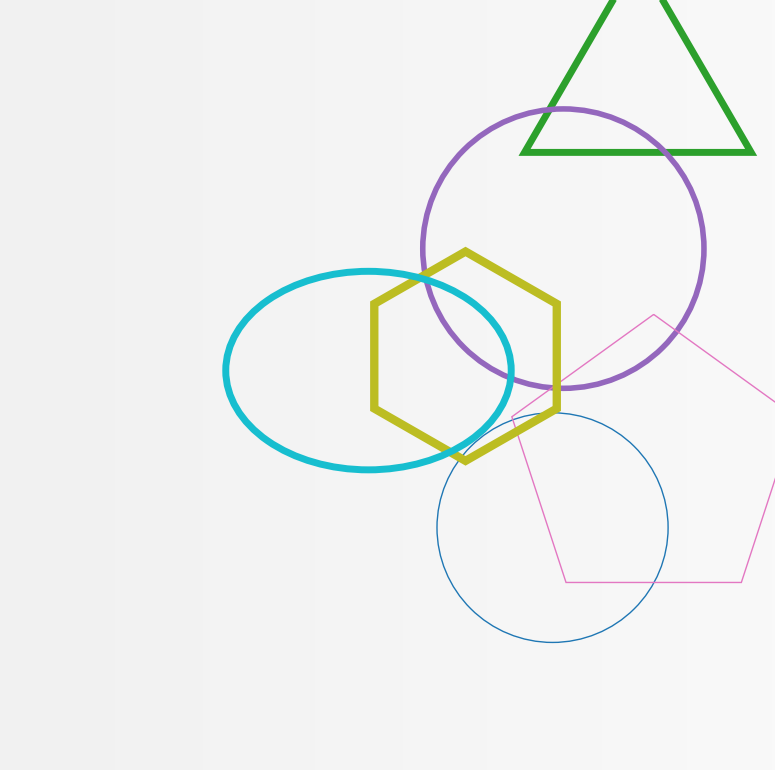[{"shape": "circle", "thickness": 0.5, "radius": 0.75, "center": [0.713, 0.315]}, {"shape": "triangle", "thickness": 2.5, "radius": 0.84, "center": [0.823, 0.886]}, {"shape": "circle", "thickness": 2, "radius": 0.91, "center": [0.727, 0.677]}, {"shape": "pentagon", "thickness": 0.5, "radius": 0.96, "center": [0.843, 0.399]}, {"shape": "hexagon", "thickness": 3, "radius": 0.68, "center": [0.601, 0.537]}, {"shape": "oval", "thickness": 2.5, "radius": 0.92, "center": [0.475, 0.519]}]